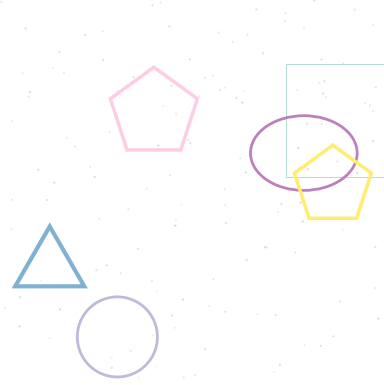[{"shape": "square", "thickness": 0.5, "radius": 0.73, "center": [0.891, 0.686]}, {"shape": "circle", "thickness": 2, "radius": 0.52, "center": [0.305, 0.125]}, {"shape": "triangle", "thickness": 3, "radius": 0.52, "center": [0.129, 0.308]}, {"shape": "pentagon", "thickness": 2.5, "radius": 0.59, "center": [0.4, 0.707]}, {"shape": "oval", "thickness": 2, "radius": 0.69, "center": [0.789, 0.602]}, {"shape": "pentagon", "thickness": 2.5, "radius": 0.52, "center": [0.865, 0.518]}]